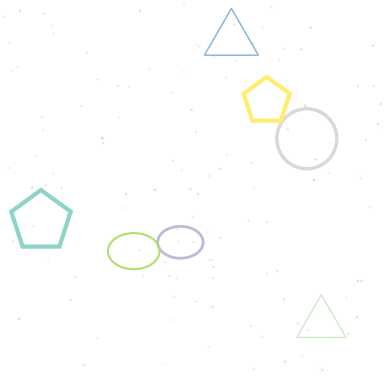[{"shape": "pentagon", "thickness": 3, "radius": 0.41, "center": [0.106, 0.425]}, {"shape": "oval", "thickness": 2, "radius": 0.3, "center": [0.469, 0.371]}, {"shape": "triangle", "thickness": 1, "radius": 0.4, "center": [0.601, 0.897]}, {"shape": "oval", "thickness": 1.5, "radius": 0.33, "center": [0.347, 0.348]}, {"shape": "circle", "thickness": 2.5, "radius": 0.39, "center": [0.797, 0.64]}, {"shape": "triangle", "thickness": 1, "radius": 0.37, "center": [0.835, 0.16]}, {"shape": "pentagon", "thickness": 3, "radius": 0.31, "center": [0.693, 0.737]}]